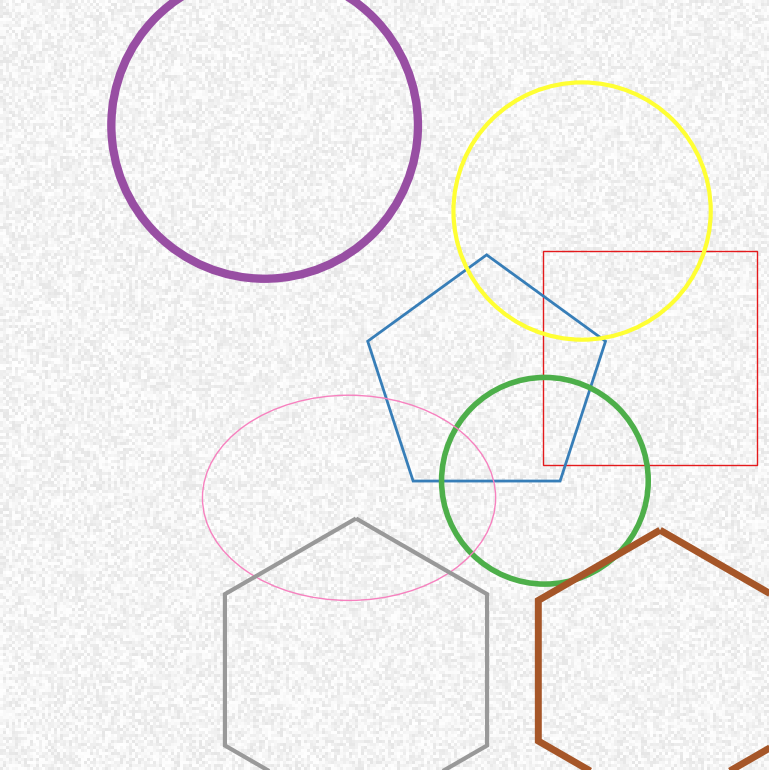[{"shape": "square", "thickness": 0.5, "radius": 0.69, "center": [0.845, 0.535]}, {"shape": "pentagon", "thickness": 1, "radius": 0.81, "center": [0.632, 0.507]}, {"shape": "circle", "thickness": 2, "radius": 0.67, "center": [0.708, 0.376]}, {"shape": "circle", "thickness": 3, "radius": 1.0, "center": [0.344, 0.837]}, {"shape": "circle", "thickness": 1.5, "radius": 0.84, "center": [0.756, 0.726]}, {"shape": "hexagon", "thickness": 2.5, "radius": 0.91, "center": [0.857, 0.129]}, {"shape": "oval", "thickness": 0.5, "radius": 0.95, "center": [0.453, 0.353]}, {"shape": "hexagon", "thickness": 1.5, "radius": 0.98, "center": [0.462, 0.13]}]